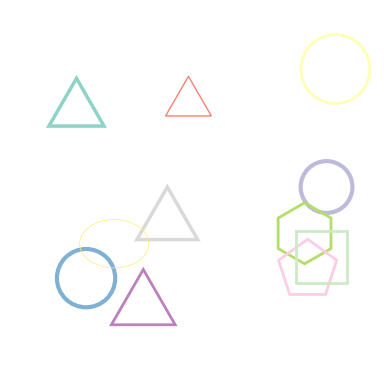[{"shape": "triangle", "thickness": 2.5, "radius": 0.41, "center": [0.199, 0.714]}, {"shape": "circle", "thickness": 2, "radius": 0.45, "center": [0.871, 0.821]}, {"shape": "circle", "thickness": 3, "radius": 0.34, "center": [0.848, 0.514]}, {"shape": "triangle", "thickness": 1, "radius": 0.34, "center": [0.489, 0.733]}, {"shape": "circle", "thickness": 3, "radius": 0.38, "center": [0.224, 0.278]}, {"shape": "hexagon", "thickness": 2, "radius": 0.4, "center": [0.791, 0.394]}, {"shape": "pentagon", "thickness": 2, "radius": 0.4, "center": [0.799, 0.299]}, {"shape": "triangle", "thickness": 2.5, "radius": 0.46, "center": [0.435, 0.423]}, {"shape": "triangle", "thickness": 2, "radius": 0.48, "center": [0.372, 0.204]}, {"shape": "square", "thickness": 2, "radius": 0.34, "center": [0.835, 0.332]}, {"shape": "oval", "thickness": 0.5, "radius": 0.45, "center": [0.297, 0.367]}]